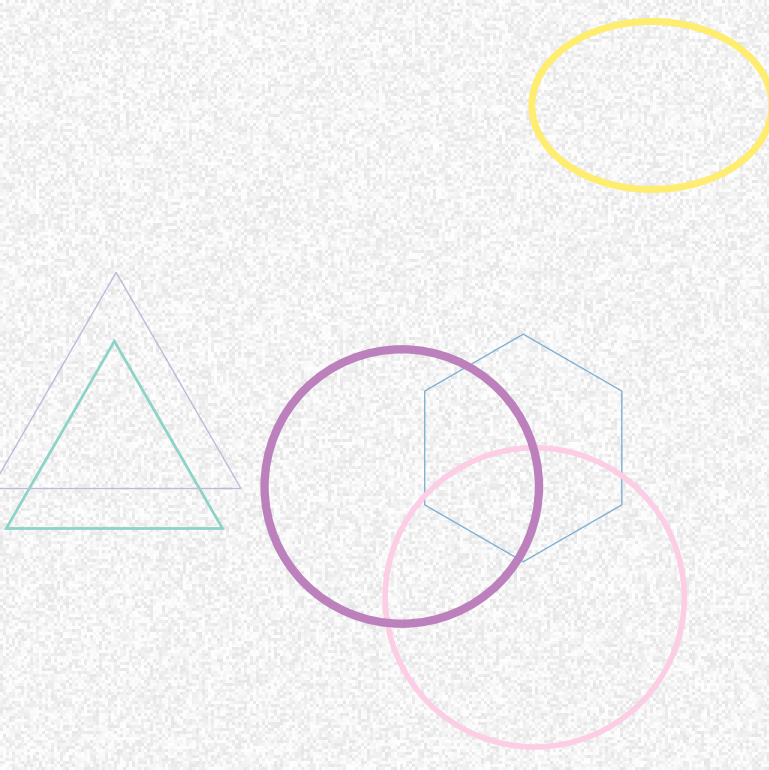[{"shape": "triangle", "thickness": 1, "radius": 0.81, "center": [0.148, 0.395]}, {"shape": "triangle", "thickness": 0.5, "radius": 0.94, "center": [0.151, 0.459]}, {"shape": "hexagon", "thickness": 0.5, "radius": 0.74, "center": [0.68, 0.418]}, {"shape": "circle", "thickness": 2, "radius": 0.97, "center": [0.694, 0.224]}, {"shape": "circle", "thickness": 3, "radius": 0.89, "center": [0.522, 0.368]}, {"shape": "oval", "thickness": 2.5, "radius": 0.78, "center": [0.847, 0.863]}]